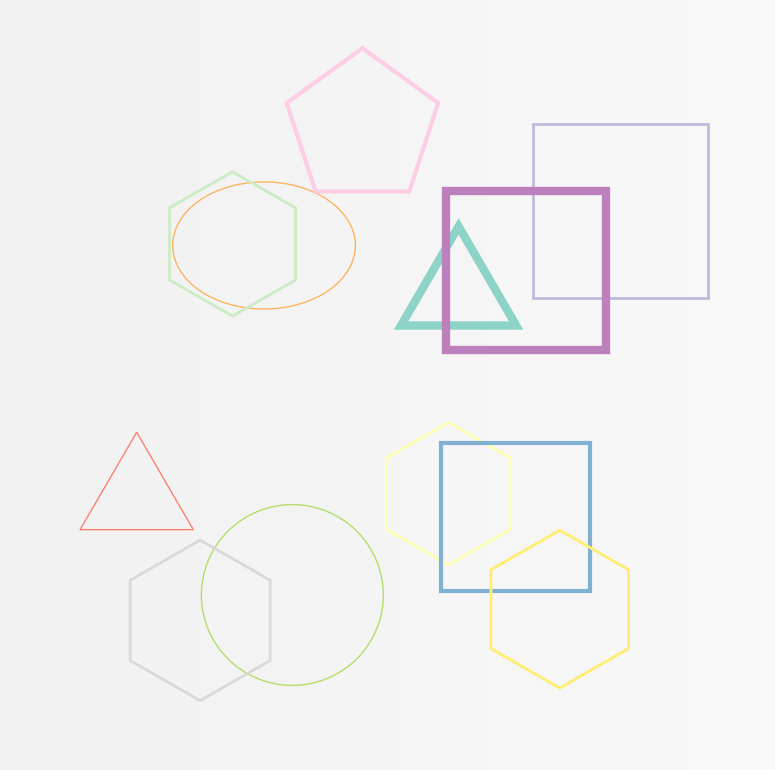[{"shape": "triangle", "thickness": 3, "radius": 0.43, "center": [0.592, 0.62]}, {"shape": "hexagon", "thickness": 1, "radius": 0.46, "center": [0.579, 0.359]}, {"shape": "square", "thickness": 1, "radius": 0.57, "center": [0.801, 0.726]}, {"shape": "triangle", "thickness": 0.5, "radius": 0.42, "center": [0.176, 0.354]}, {"shape": "square", "thickness": 1.5, "radius": 0.48, "center": [0.665, 0.329]}, {"shape": "oval", "thickness": 0.5, "radius": 0.59, "center": [0.341, 0.681]}, {"shape": "circle", "thickness": 0.5, "radius": 0.59, "center": [0.377, 0.227]}, {"shape": "pentagon", "thickness": 1.5, "radius": 0.51, "center": [0.468, 0.835]}, {"shape": "hexagon", "thickness": 1, "radius": 0.52, "center": [0.258, 0.194]}, {"shape": "square", "thickness": 3, "radius": 0.51, "center": [0.679, 0.649]}, {"shape": "hexagon", "thickness": 1, "radius": 0.47, "center": [0.3, 0.683]}, {"shape": "hexagon", "thickness": 1, "radius": 0.51, "center": [0.722, 0.209]}]